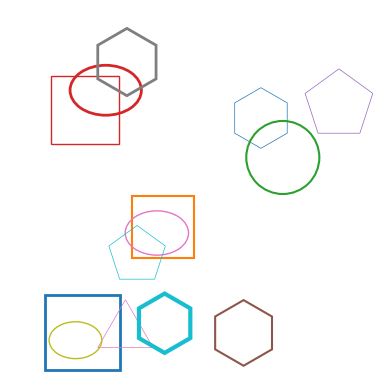[{"shape": "square", "thickness": 2, "radius": 0.48, "center": [0.215, 0.137]}, {"shape": "hexagon", "thickness": 0.5, "radius": 0.39, "center": [0.678, 0.693]}, {"shape": "square", "thickness": 1.5, "radius": 0.4, "center": [0.422, 0.411]}, {"shape": "circle", "thickness": 1.5, "radius": 0.47, "center": [0.735, 0.591]}, {"shape": "square", "thickness": 1, "radius": 0.44, "center": [0.221, 0.714]}, {"shape": "oval", "thickness": 2, "radius": 0.46, "center": [0.275, 0.766]}, {"shape": "pentagon", "thickness": 0.5, "radius": 0.46, "center": [0.88, 0.729]}, {"shape": "hexagon", "thickness": 1.5, "radius": 0.43, "center": [0.633, 0.135]}, {"shape": "oval", "thickness": 1, "radius": 0.41, "center": [0.407, 0.395]}, {"shape": "triangle", "thickness": 0.5, "radius": 0.42, "center": [0.326, 0.138]}, {"shape": "hexagon", "thickness": 2, "radius": 0.44, "center": [0.33, 0.839]}, {"shape": "oval", "thickness": 1, "radius": 0.34, "center": [0.196, 0.116]}, {"shape": "hexagon", "thickness": 3, "radius": 0.39, "center": [0.428, 0.16]}, {"shape": "pentagon", "thickness": 0.5, "radius": 0.39, "center": [0.356, 0.337]}]